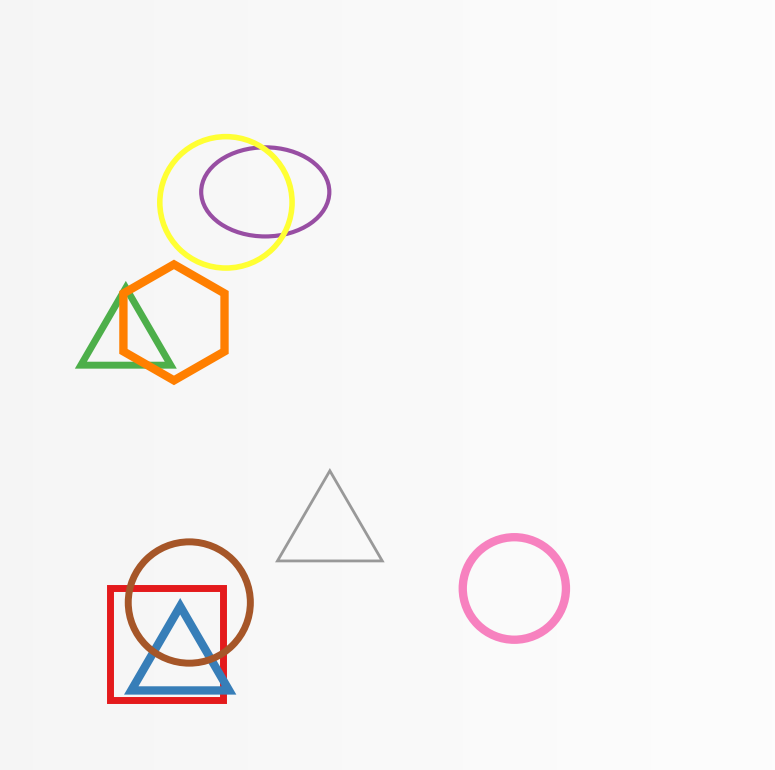[{"shape": "square", "thickness": 2.5, "radius": 0.36, "center": [0.215, 0.163]}, {"shape": "triangle", "thickness": 3, "radius": 0.36, "center": [0.232, 0.14]}, {"shape": "triangle", "thickness": 2.5, "radius": 0.33, "center": [0.162, 0.559]}, {"shape": "oval", "thickness": 1.5, "radius": 0.41, "center": [0.342, 0.751]}, {"shape": "hexagon", "thickness": 3, "radius": 0.38, "center": [0.224, 0.581]}, {"shape": "circle", "thickness": 2, "radius": 0.43, "center": [0.292, 0.737]}, {"shape": "circle", "thickness": 2.5, "radius": 0.39, "center": [0.244, 0.218]}, {"shape": "circle", "thickness": 3, "radius": 0.33, "center": [0.664, 0.236]}, {"shape": "triangle", "thickness": 1, "radius": 0.39, "center": [0.426, 0.311]}]